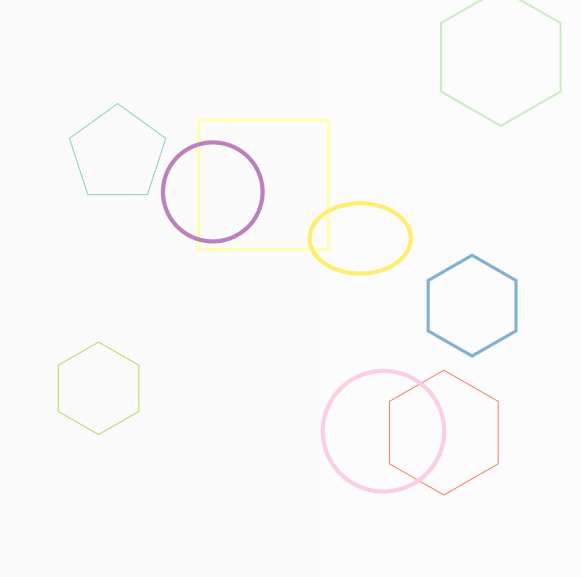[{"shape": "pentagon", "thickness": 0.5, "radius": 0.44, "center": [0.202, 0.733]}, {"shape": "square", "thickness": 1.5, "radius": 0.56, "center": [0.452, 0.68]}, {"shape": "hexagon", "thickness": 0.5, "radius": 0.54, "center": [0.764, 0.25]}, {"shape": "hexagon", "thickness": 1.5, "radius": 0.44, "center": [0.812, 0.47]}, {"shape": "hexagon", "thickness": 0.5, "radius": 0.4, "center": [0.17, 0.327]}, {"shape": "circle", "thickness": 2, "radius": 0.52, "center": [0.66, 0.252]}, {"shape": "circle", "thickness": 2, "radius": 0.43, "center": [0.366, 0.667]}, {"shape": "hexagon", "thickness": 1, "radius": 0.59, "center": [0.862, 0.9]}, {"shape": "oval", "thickness": 2, "radius": 0.44, "center": [0.62, 0.586]}]